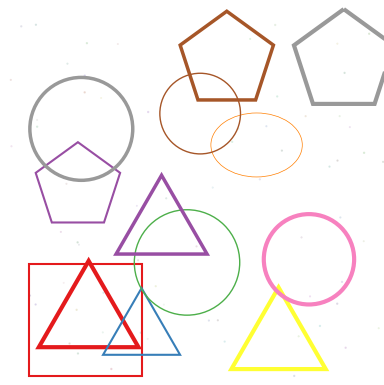[{"shape": "square", "thickness": 1.5, "radius": 0.73, "center": [0.223, 0.169]}, {"shape": "triangle", "thickness": 3, "radius": 0.75, "center": [0.23, 0.173]}, {"shape": "triangle", "thickness": 1.5, "radius": 0.58, "center": [0.368, 0.136]}, {"shape": "circle", "thickness": 1, "radius": 0.68, "center": [0.486, 0.318]}, {"shape": "triangle", "thickness": 2.5, "radius": 0.68, "center": [0.42, 0.408]}, {"shape": "pentagon", "thickness": 1.5, "radius": 0.58, "center": [0.202, 0.515]}, {"shape": "oval", "thickness": 0.5, "radius": 0.59, "center": [0.666, 0.623]}, {"shape": "triangle", "thickness": 3, "radius": 0.71, "center": [0.724, 0.112]}, {"shape": "circle", "thickness": 1, "radius": 0.52, "center": [0.52, 0.705]}, {"shape": "pentagon", "thickness": 2.5, "radius": 0.64, "center": [0.589, 0.843]}, {"shape": "circle", "thickness": 3, "radius": 0.59, "center": [0.803, 0.327]}, {"shape": "pentagon", "thickness": 3, "radius": 0.68, "center": [0.893, 0.84]}, {"shape": "circle", "thickness": 2.5, "radius": 0.67, "center": [0.211, 0.665]}]